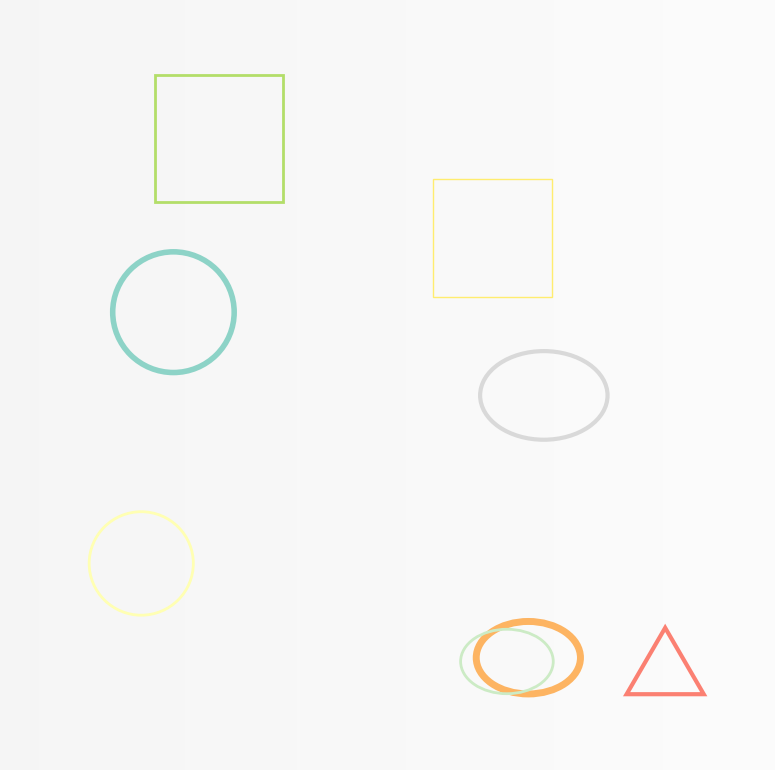[{"shape": "circle", "thickness": 2, "radius": 0.39, "center": [0.224, 0.595]}, {"shape": "circle", "thickness": 1, "radius": 0.34, "center": [0.182, 0.268]}, {"shape": "triangle", "thickness": 1.5, "radius": 0.29, "center": [0.858, 0.127]}, {"shape": "oval", "thickness": 2.5, "radius": 0.34, "center": [0.682, 0.146]}, {"shape": "square", "thickness": 1, "radius": 0.41, "center": [0.283, 0.82]}, {"shape": "oval", "thickness": 1.5, "radius": 0.41, "center": [0.702, 0.486]}, {"shape": "oval", "thickness": 1, "radius": 0.3, "center": [0.654, 0.141]}, {"shape": "square", "thickness": 0.5, "radius": 0.38, "center": [0.636, 0.69]}]